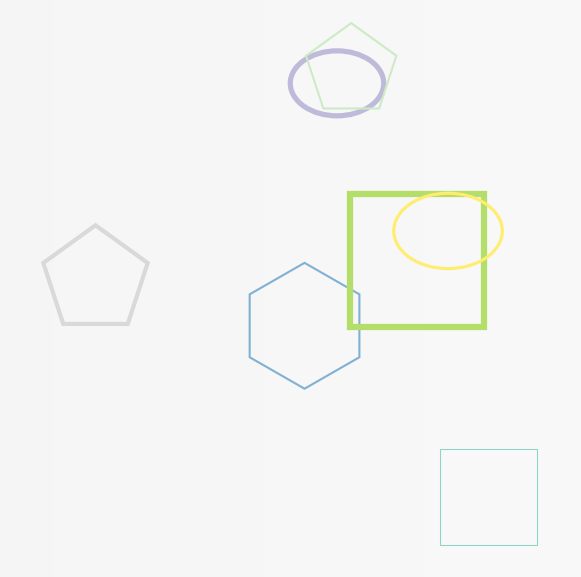[{"shape": "square", "thickness": 0.5, "radius": 0.42, "center": [0.84, 0.139]}, {"shape": "oval", "thickness": 2.5, "radius": 0.4, "center": [0.58, 0.855]}, {"shape": "hexagon", "thickness": 1, "radius": 0.54, "center": [0.524, 0.435]}, {"shape": "square", "thickness": 3, "radius": 0.57, "center": [0.717, 0.548]}, {"shape": "pentagon", "thickness": 2, "radius": 0.47, "center": [0.164, 0.515]}, {"shape": "pentagon", "thickness": 1, "radius": 0.41, "center": [0.604, 0.877]}, {"shape": "oval", "thickness": 1.5, "radius": 0.47, "center": [0.771, 0.599]}]